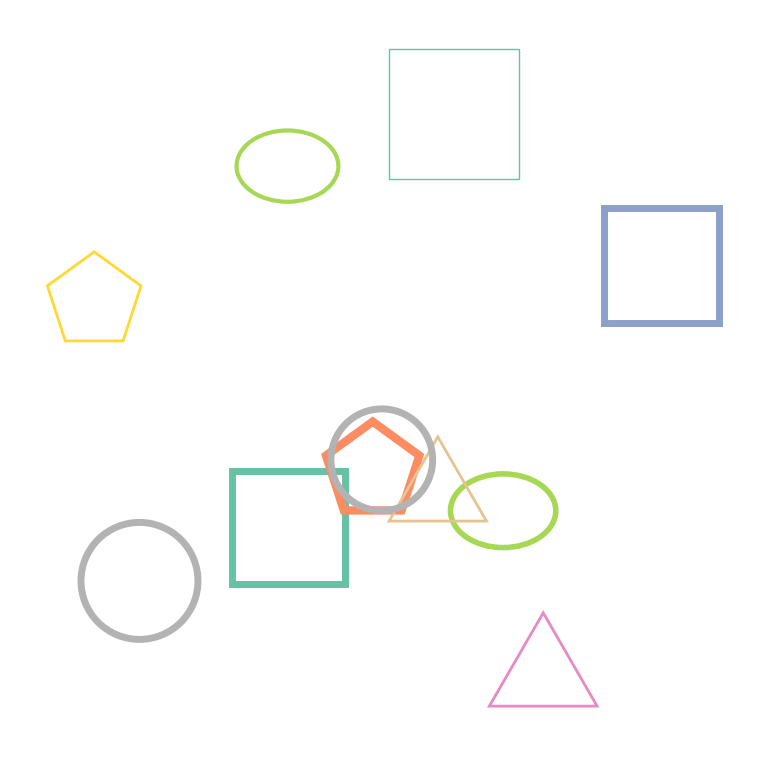[{"shape": "square", "thickness": 2.5, "radius": 0.36, "center": [0.375, 0.315]}, {"shape": "square", "thickness": 0.5, "radius": 0.42, "center": [0.59, 0.852]}, {"shape": "pentagon", "thickness": 3, "radius": 0.32, "center": [0.484, 0.389]}, {"shape": "square", "thickness": 2.5, "radius": 0.37, "center": [0.859, 0.656]}, {"shape": "triangle", "thickness": 1, "radius": 0.4, "center": [0.705, 0.123]}, {"shape": "oval", "thickness": 1.5, "radius": 0.33, "center": [0.373, 0.784]}, {"shape": "oval", "thickness": 2, "radius": 0.34, "center": [0.653, 0.337]}, {"shape": "pentagon", "thickness": 1, "radius": 0.32, "center": [0.122, 0.609]}, {"shape": "triangle", "thickness": 1, "radius": 0.36, "center": [0.569, 0.36]}, {"shape": "circle", "thickness": 2.5, "radius": 0.33, "center": [0.496, 0.403]}, {"shape": "circle", "thickness": 2.5, "radius": 0.38, "center": [0.181, 0.246]}]